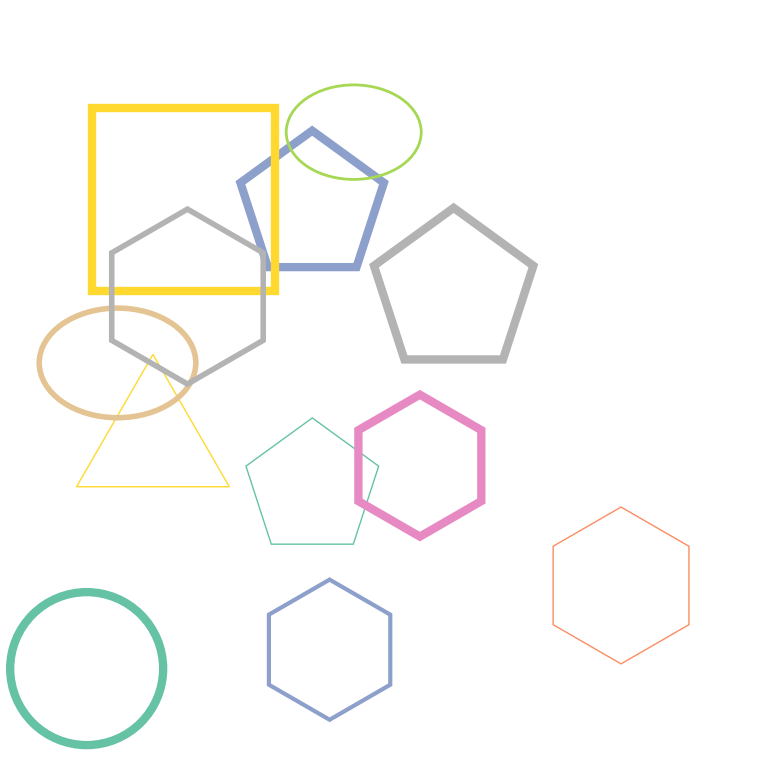[{"shape": "circle", "thickness": 3, "radius": 0.5, "center": [0.113, 0.132]}, {"shape": "pentagon", "thickness": 0.5, "radius": 0.45, "center": [0.406, 0.367]}, {"shape": "hexagon", "thickness": 0.5, "radius": 0.51, "center": [0.807, 0.24]}, {"shape": "pentagon", "thickness": 3, "radius": 0.49, "center": [0.405, 0.732]}, {"shape": "hexagon", "thickness": 1.5, "radius": 0.46, "center": [0.428, 0.156]}, {"shape": "hexagon", "thickness": 3, "radius": 0.46, "center": [0.545, 0.395]}, {"shape": "oval", "thickness": 1, "radius": 0.44, "center": [0.459, 0.828]}, {"shape": "square", "thickness": 3, "radius": 0.6, "center": [0.238, 0.741]}, {"shape": "triangle", "thickness": 0.5, "radius": 0.57, "center": [0.199, 0.425]}, {"shape": "oval", "thickness": 2, "radius": 0.51, "center": [0.153, 0.529]}, {"shape": "pentagon", "thickness": 3, "radius": 0.54, "center": [0.589, 0.621]}, {"shape": "hexagon", "thickness": 2, "radius": 0.57, "center": [0.243, 0.615]}]